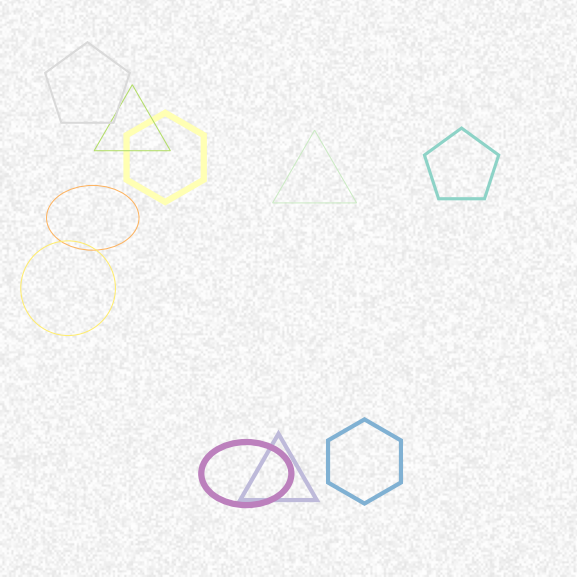[{"shape": "pentagon", "thickness": 1.5, "radius": 0.34, "center": [0.799, 0.71]}, {"shape": "hexagon", "thickness": 3, "radius": 0.39, "center": [0.286, 0.727]}, {"shape": "triangle", "thickness": 2, "radius": 0.38, "center": [0.482, 0.172]}, {"shape": "hexagon", "thickness": 2, "radius": 0.36, "center": [0.631, 0.2]}, {"shape": "oval", "thickness": 0.5, "radius": 0.4, "center": [0.161, 0.622]}, {"shape": "triangle", "thickness": 0.5, "radius": 0.38, "center": [0.229, 0.776]}, {"shape": "pentagon", "thickness": 1, "radius": 0.39, "center": [0.151, 0.849]}, {"shape": "oval", "thickness": 3, "radius": 0.39, "center": [0.427, 0.179]}, {"shape": "triangle", "thickness": 0.5, "radius": 0.42, "center": [0.545, 0.69]}, {"shape": "circle", "thickness": 0.5, "radius": 0.41, "center": [0.118, 0.5]}]